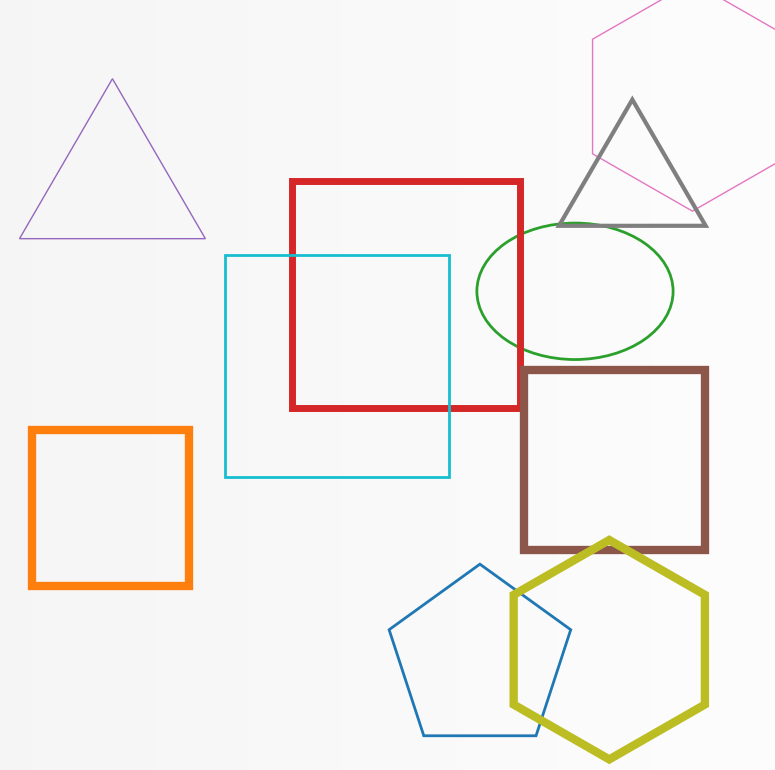[{"shape": "pentagon", "thickness": 1, "radius": 0.62, "center": [0.619, 0.144]}, {"shape": "square", "thickness": 3, "radius": 0.51, "center": [0.142, 0.34]}, {"shape": "oval", "thickness": 1, "radius": 0.63, "center": [0.742, 0.622]}, {"shape": "square", "thickness": 2.5, "radius": 0.74, "center": [0.524, 0.618]}, {"shape": "triangle", "thickness": 0.5, "radius": 0.69, "center": [0.145, 0.759]}, {"shape": "square", "thickness": 3, "radius": 0.58, "center": [0.793, 0.403]}, {"shape": "hexagon", "thickness": 0.5, "radius": 0.74, "center": [0.893, 0.875]}, {"shape": "triangle", "thickness": 1.5, "radius": 0.55, "center": [0.816, 0.761]}, {"shape": "hexagon", "thickness": 3, "radius": 0.71, "center": [0.786, 0.156]}, {"shape": "square", "thickness": 1, "radius": 0.72, "center": [0.435, 0.524]}]